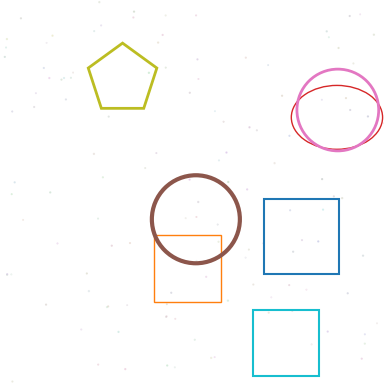[{"shape": "square", "thickness": 1.5, "radius": 0.49, "center": [0.783, 0.386]}, {"shape": "square", "thickness": 1, "radius": 0.43, "center": [0.487, 0.303]}, {"shape": "oval", "thickness": 1, "radius": 0.59, "center": [0.875, 0.695]}, {"shape": "circle", "thickness": 3, "radius": 0.57, "center": [0.509, 0.43]}, {"shape": "circle", "thickness": 2, "radius": 0.53, "center": [0.877, 0.714]}, {"shape": "pentagon", "thickness": 2, "radius": 0.47, "center": [0.318, 0.794]}, {"shape": "square", "thickness": 1.5, "radius": 0.43, "center": [0.742, 0.109]}]